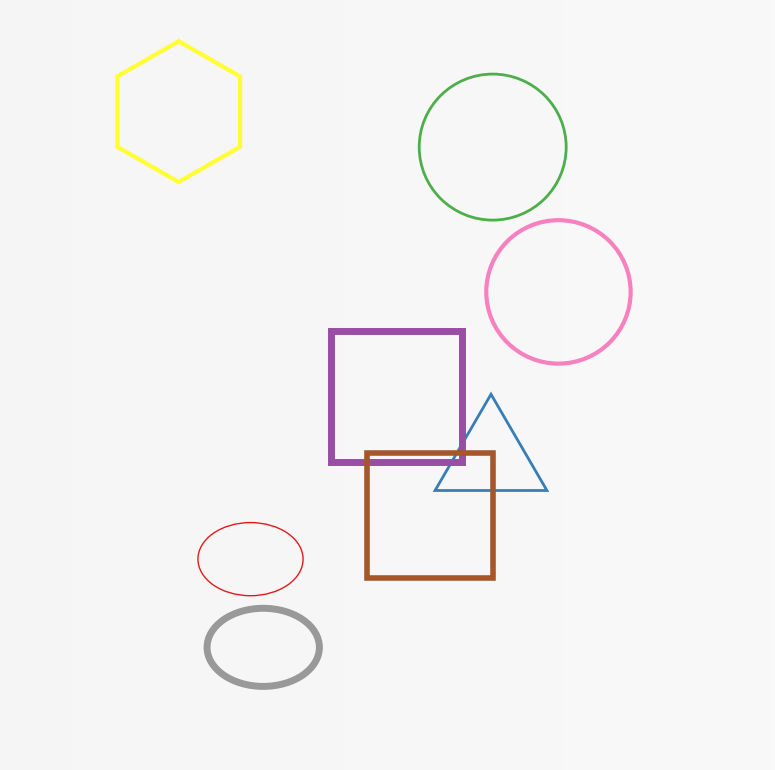[{"shape": "oval", "thickness": 0.5, "radius": 0.34, "center": [0.323, 0.274]}, {"shape": "triangle", "thickness": 1, "radius": 0.42, "center": [0.634, 0.405]}, {"shape": "circle", "thickness": 1, "radius": 0.47, "center": [0.636, 0.809]}, {"shape": "square", "thickness": 2.5, "radius": 0.42, "center": [0.512, 0.485]}, {"shape": "hexagon", "thickness": 1.5, "radius": 0.46, "center": [0.231, 0.855]}, {"shape": "square", "thickness": 2, "radius": 0.41, "center": [0.555, 0.331]}, {"shape": "circle", "thickness": 1.5, "radius": 0.47, "center": [0.721, 0.621]}, {"shape": "oval", "thickness": 2.5, "radius": 0.36, "center": [0.34, 0.159]}]